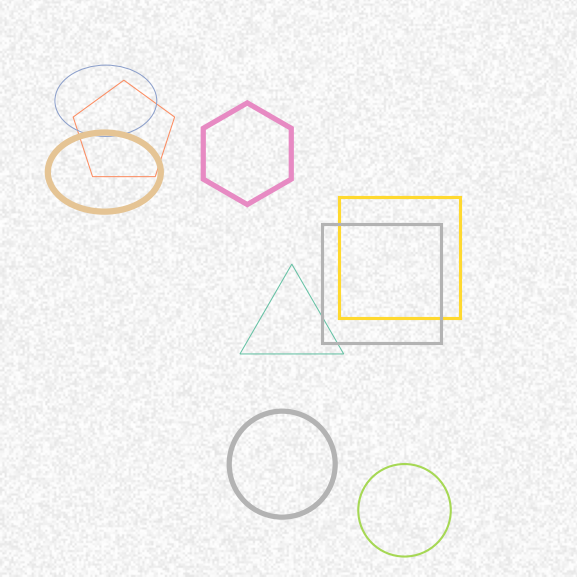[{"shape": "triangle", "thickness": 0.5, "radius": 0.52, "center": [0.505, 0.438]}, {"shape": "pentagon", "thickness": 0.5, "radius": 0.46, "center": [0.215, 0.768]}, {"shape": "oval", "thickness": 0.5, "radius": 0.44, "center": [0.183, 0.825]}, {"shape": "hexagon", "thickness": 2.5, "radius": 0.44, "center": [0.428, 0.733]}, {"shape": "circle", "thickness": 1, "radius": 0.4, "center": [0.7, 0.116]}, {"shape": "square", "thickness": 1.5, "radius": 0.53, "center": [0.692, 0.554]}, {"shape": "oval", "thickness": 3, "radius": 0.49, "center": [0.181, 0.701]}, {"shape": "circle", "thickness": 2.5, "radius": 0.46, "center": [0.489, 0.195]}, {"shape": "square", "thickness": 1.5, "radius": 0.52, "center": [0.661, 0.508]}]